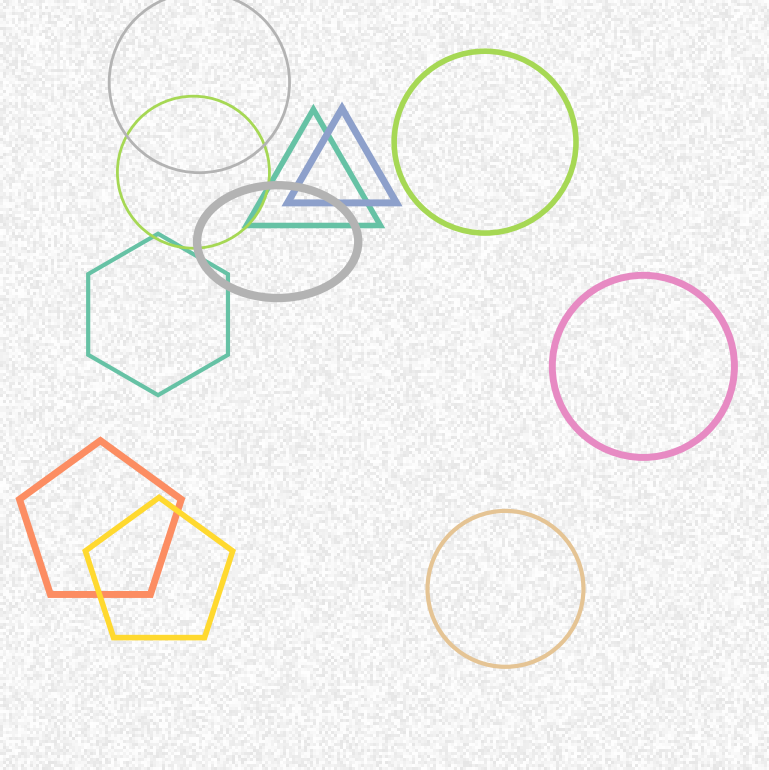[{"shape": "triangle", "thickness": 2, "radius": 0.5, "center": [0.407, 0.757]}, {"shape": "hexagon", "thickness": 1.5, "radius": 0.52, "center": [0.205, 0.592]}, {"shape": "pentagon", "thickness": 2.5, "radius": 0.55, "center": [0.13, 0.317]}, {"shape": "triangle", "thickness": 2.5, "radius": 0.41, "center": [0.444, 0.777]}, {"shape": "circle", "thickness": 2.5, "radius": 0.59, "center": [0.836, 0.524]}, {"shape": "circle", "thickness": 1, "radius": 0.49, "center": [0.251, 0.776]}, {"shape": "circle", "thickness": 2, "radius": 0.59, "center": [0.63, 0.815]}, {"shape": "pentagon", "thickness": 2, "radius": 0.5, "center": [0.207, 0.253]}, {"shape": "circle", "thickness": 1.5, "radius": 0.51, "center": [0.656, 0.235]}, {"shape": "circle", "thickness": 1, "radius": 0.59, "center": [0.259, 0.893]}, {"shape": "oval", "thickness": 3, "radius": 0.52, "center": [0.361, 0.686]}]